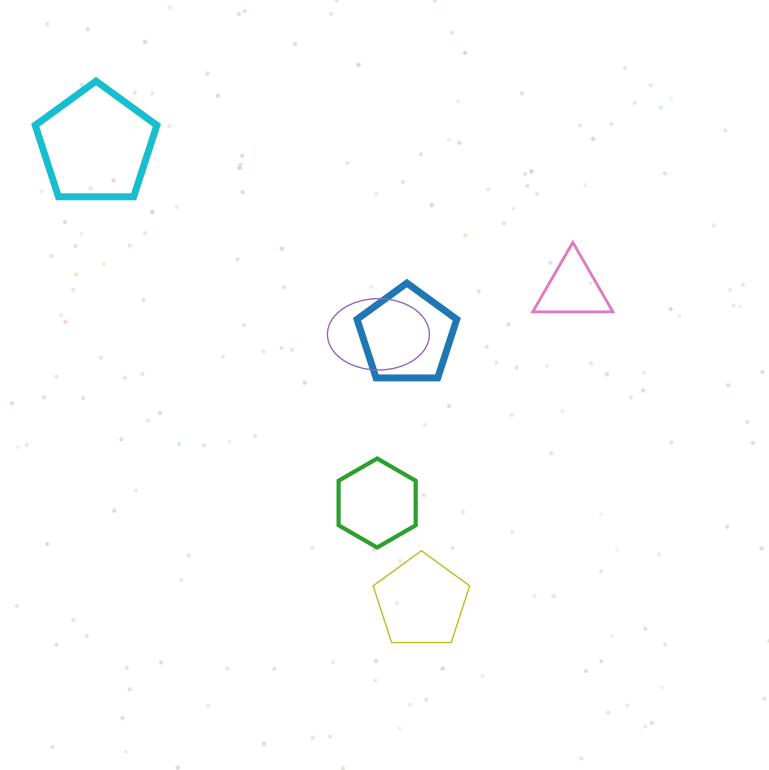[{"shape": "pentagon", "thickness": 2.5, "radius": 0.34, "center": [0.528, 0.564]}, {"shape": "hexagon", "thickness": 1.5, "radius": 0.29, "center": [0.49, 0.347]}, {"shape": "oval", "thickness": 0.5, "radius": 0.33, "center": [0.491, 0.566]}, {"shape": "triangle", "thickness": 1, "radius": 0.3, "center": [0.744, 0.625]}, {"shape": "pentagon", "thickness": 0.5, "radius": 0.33, "center": [0.547, 0.219]}, {"shape": "pentagon", "thickness": 2.5, "radius": 0.42, "center": [0.125, 0.812]}]